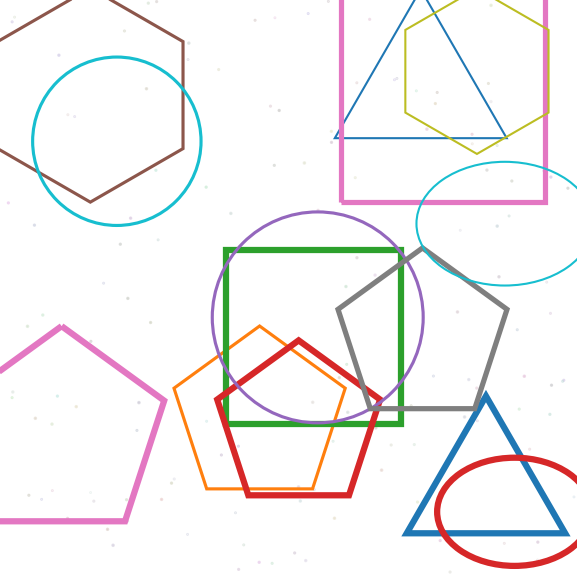[{"shape": "triangle", "thickness": 3, "radius": 0.79, "center": [0.841, 0.155]}, {"shape": "triangle", "thickness": 1, "radius": 0.86, "center": [0.729, 0.846]}, {"shape": "pentagon", "thickness": 1.5, "radius": 0.78, "center": [0.45, 0.279]}, {"shape": "square", "thickness": 3, "radius": 0.75, "center": [0.543, 0.416]}, {"shape": "oval", "thickness": 3, "radius": 0.67, "center": [0.891, 0.113]}, {"shape": "pentagon", "thickness": 3, "radius": 0.74, "center": [0.517, 0.261]}, {"shape": "circle", "thickness": 1.5, "radius": 0.91, "center": [0.55, 0.45]}, {"shape": "hexagon", "thickness": 1.5, "radius": 0.93, "center": [0.156, 0.834]}, {"shape": "square", "thickness": 2.5, "radius": 0.88, "center": [0.767, 0.827]}, {"shape": "pentagon", "thickness": 3, "radius": 0.93, "center": [0.107, 0.248]}, {"shape": "pentagon", "thickness": 2.5, "radius": 0.77, "center": [0.732, 0.416]}, {"shape": "hexagon", "thickness": 1, "radius": 0.72, "center": [0.826, 0.876]}, {"shape": "circle", "thickness": 1.5, "radius": 0.73, "center": [0.202, 0.755]}, {"shape": "oval", "thickness": 1, "radius": 0.77, "center": [0.874, 0.612]}]